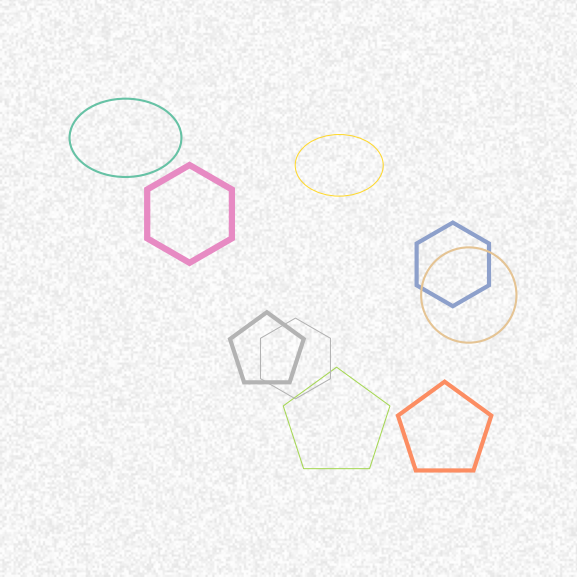[{"shape": "oval", "thickness": 1, "radius": 0.48, "center": [0.217, 0.76]}, {"shape": "pentagon", "thickness": 2, "radius": 0.42, "center": [0.77, 0.253]}, {"shape": "hexagon", "thickness": 2, "radius": 0.36, "center": [0.784, 0.541]}, {"shape": "hexagon", "thickness": 3, "radius": 0.42, "center": [0.328, 0.629]}, {"shape": "pentagon", "thickness": 0.5, "radius": 0.49, "center": [0.583, 0.266]}, {"shape": "oval", "thickness": 0.5, "radius": 0.38, "center": [0.587, 0.713]}, {"shape": "circle", "thickness": 1, "radius": 0.41, "center": [0.812, 0.488]}, {"shape": "hexagon", "thickness": 0.5, "radius": 0.35, "center": [0.512, 0.378]}, {"shape": "pentagon", "thickness": 2, "radius": 0.34, "center": [0.462, 0.391]}]